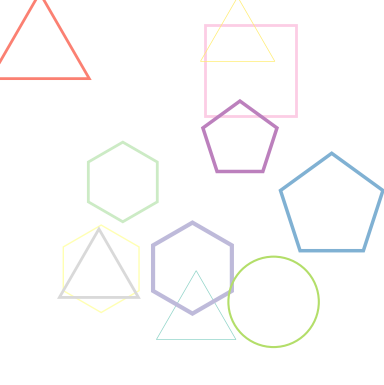[{"shape": "triangle", "thickness": 0.5, "radius": 0.6, "center": [0.51, 0.178]}, {"shape": "hexagon", "thickness": 1, "radius": 0.57, "center": [0.263, 0.302]}, {"shape": "hexagon", "thickness": 3, "radius": 0.59, "center": [0.5, 0.304]}, {"shape": "triangle", "thickness": 2, "radius": 0.74, "center": [0.103, 0.87]}, {"shape": "pentagon", "thickness": 2.5, "radius": 0.7, "center": [0.862, 0.462]}, {"shape": "circle", "thickness": 1.5, "radius": 0.59, "center": [0.711, 0.216]}, {"shape": "square", "thickness": 2, "radius": 0.59, "center": [0.651, 0.816]}, {"shape": "triangle", "thickness": 2, "radius": 0.59, "center": [0.257, 0.287]}, {"shape": "pentagon", "thickness": 2.5, "radius": 0.51, "center": [0.623, 0.636]}, {"shape": "hexagon", "thickness": 2, "radius": 0.52, "center": [0.319, 0.527]}, {"shape": "triangle", "thickness": 0.5, "radius": 0.56, "center": [0.617, 0.896]}]